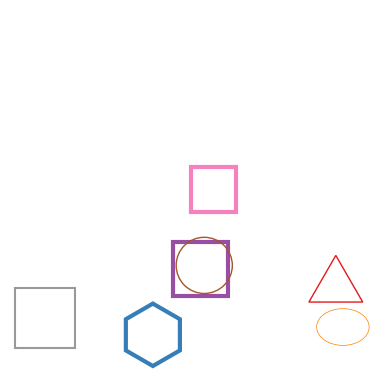[{"shape": "triangle", "thickness": 1, "radius": 0.4, "center": [0.872, 0.256]}, {"shape": "hexagon", "thickness": 3, "radius": 0.41, "center": [0.397, 0.13]}, {"shape": "square", "thickness": 3, "radius": 0.35, "center": [0.521, 0.302]}, {"shape": "oval", "thickness": 0.5, "radius": 0.34, "center": [0.891, 0.151]}, {"shape": "circle", "thickness": 1, "radius": 0.36, "center": [0.531, 0.311]}, {"shape": "square", "thickness": 3, "radius": 0.29, "center": [0.555, 0.507]}, {"shape": "square", "thickness": 1.5, "radius": 0.39, "center": [0.118, 0.173]}]